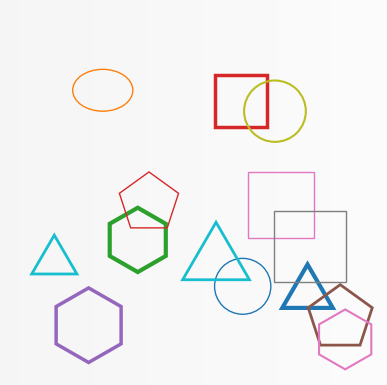[{"shape": "circle", "thickness": 1, "radius": 0.36, "center": [0.626, 0.256]}, {"shape": "triangle", "thickness": 3, "radius": 0.38, "center": [0.794, 0.238]}, {"shape": "oval", "thickness": 1, "radius": 0.39, "center": [0.265, 0.766]}, {"shape": "hexagon", "thickness": 3, "radius": 0.42, "center": [0.355, 0.377]}, {"shape": "pentagon", "thickness": 1, "radius": 0.4, "center": [0.384, 0.473]}, {"shape": "square", "thickness": 2.5, "radius": 0.34, "center": [0.622, 0.738]}, {"shape": "hexagon", "thickness": 2.5, "radius": 0.48, "center": [0.229, 0.155]}, {"shape": "pentagon", "thickness": 2, "radius": 0.43, "center": [0.878, 0.174]}, {"shape": "hexagon", "thickness": 1.5, "radius": 0.39, "center": [0.891, 0.118]}, {"shape": "square", "thickness": 1, "radius": 0.43, "center": [0.725, 0.466]}, {"shape": "square", "thickness": 1, "radius": 0.46, "center": [0.801, 0.359]}, {"shape": "circle", "thickness": 1.5, "radius": 0.4, "center": [0.71, 0.711]}, {"shape": "triangle", "thickness": 2, "radius": 0.5, "center": [0.558, 0.323]}, {"shape": "triangle", "thickness": 2, "radius": 0.34, "center": [0.14, 0.322]}]